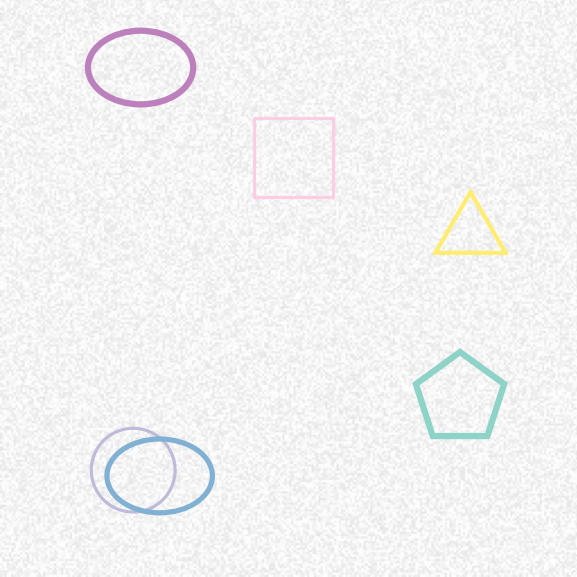[{"shape": "pentagon", "thickness": 3, "radius": 0.4, "center": [0.797, 0.309]}, {"shape": "circle", "thickness": 1.5, "radius": 0.36, "center": [0.231, 0.185]}, {"shape": "oval", "thickness": 2.5, "radius": 0.46, "center": [0.276, 0.175]}, {"shape": "square", "thickness": 1.5, "radius": 0.34, "center": [0.508, 0.727]}, {"shape": "oval", "thickness": 3, "radius": 0.46, "center": [0.243, 0.882]}, {"shape": "triangle", "thickness": 2, "radius": 0.35, "center": [0.815, 0.596]}]